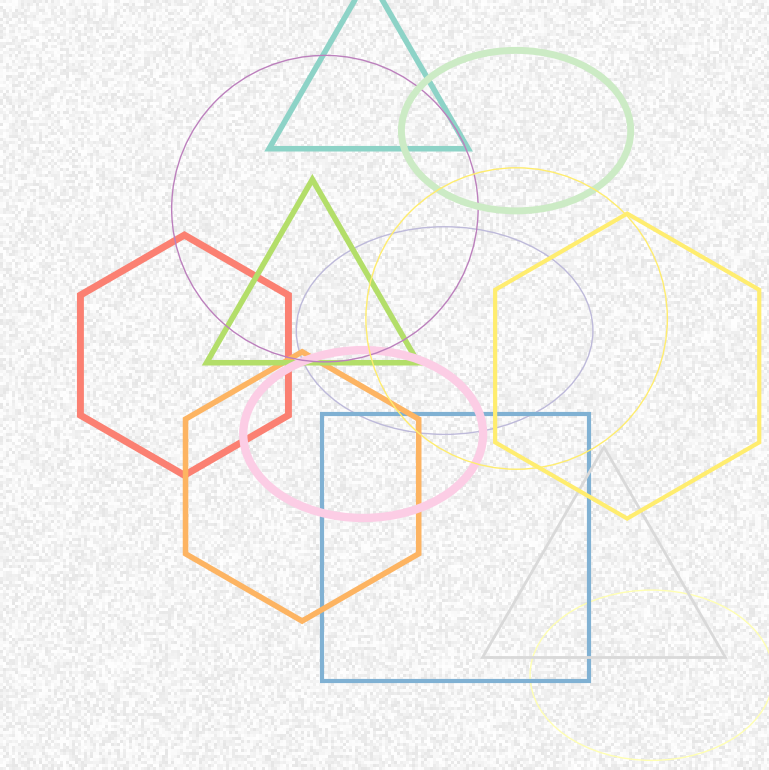[{"shape": "triangle", "thickness": 2, "radius": 0.75, "center": [0.479, 0.882]}, {"shape": "oval", "thickness": 0.5, "radius": 0.79, "center": [0.846, 0.123]}, {"shape": "oval", "thickness": 0.5, "radius": 0.96, "center": [0.577, 0.571]}, {"shape": "hexagon", "thickness": 2.5, "radius": 0.78, "center": [0.24, 0.539]}, {"shape": "square", "thickness": 1.5, "radius": 0.87, "center": [0.591, 0.289]}, {"shape": "hexagon", "thickness": 2, "radius": 0.87, "center": [0.392, 0.368]}, {"shape": "triangle", "thickness": 2, "radius": 0.79, "center": [0.406, 0.608]}, {"shape": "oval", "thickness": 3, "radius": 0.78, "center": [0.472, 0.436]}, {"shape": "triangle", "thickness": 1, "radius": 0.91, "center": [0.784, 0.237]}, {"shape": "circle", "thickness": 0.5, "radius": 1.0, "center": [0.422, 0.729]}, {"shape": "oval", "thickness": 2.5, "radius": 0.74, "center": [0.67, 0.83]}, {"shape": "circle", "thickness": 0.5, "radius": 0.98, "center": [0.671, 0.586]}, {"shape": "hexagon", "thickness": 1.5, "radius": 0.99, "center": [0.815, 0.525]}]